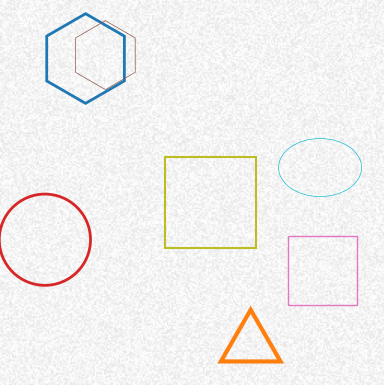[{"shape": "hexagon", "thickness": 2, "radius": 0.58, "center": [0.222, 0.848]}, {"shape": "triangle", "thickness": 3, "radius": 0.45, "center": [0.651, 0.106]}, {"shape": "circle", "thickness": 2, "radius": 0.59, "center": [0.117, 0.377]}, {"shape": "hexagon", "thickness": 0.5, "radius": 0.45, "center": [0.274, 0.857]}, {"shape": "square", "thickness": 1, "radius": 0.45, "center": [0.839, 0.296]}, {"shape": "square", "thickness": 1.5, "radius": 0.59, "center": [0.547, 0.473]}, {"shape": "oval", "thickness": 0.5, "radius": 0.54, "center": [0.831, 0.565]}]